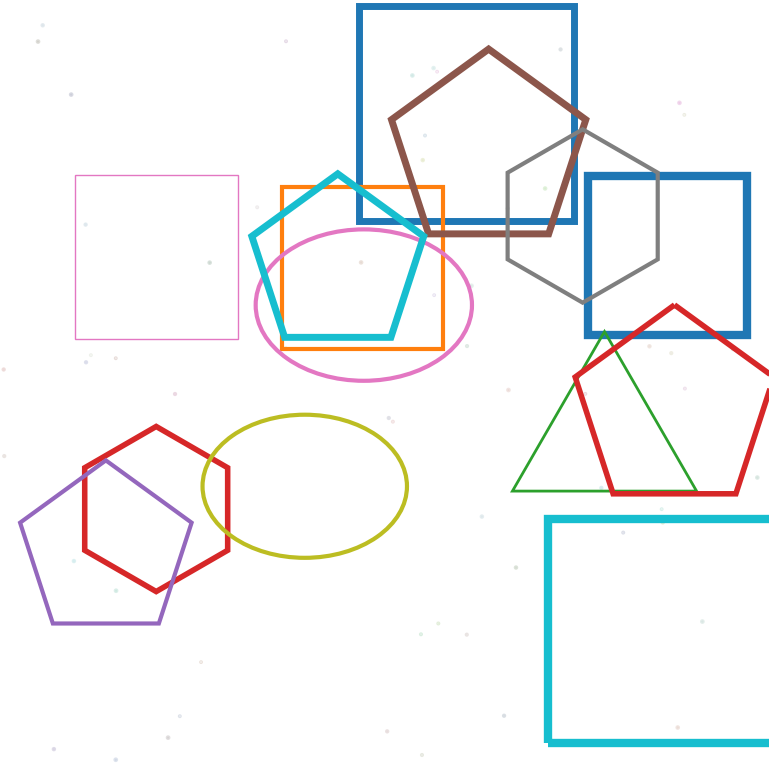[{"shape": "square", "thickness": 3, "radius": 0.52, "center": [0.867, 0.669]}, {"shape": "square", "thickness": 2.5, "radius": 0.7, "center": [0.606, 0.853]}, {"shape": "square", "thickness": 1.5, "radius": 0.52, "center": [0.471, 0.652]}, {"shape": "triangle", "thickness": 1, "radius": 0.69, "center": [0.785, 0.431]}, {"shape": "pentagon", "thickness": 2, "radius": 0.68, "center": [0.876, 0.468]}, {"shape": "hexagon", "thickness": 2, "radius": 0.54, "center": [0.203, 0.339]}, {"shape": "pentagon", "thickness": 1.5, "radius": 0.59, "center": [0.137, 0.285]}, {"shape": "pentagon", "thickness": 2.5, "radius": 0.66, "center": [0.635, 0.804]}, {"shape": "oval", "thickness": 1.5, "radius": 0.7, "center": [0.473, 0.604]}, {"shape": "square", "thickness": 0.5, "radius": 0.53, "center": [0.203, 0.666]}, {"shape": "hexagon", "thickness": 1.5, "radius": 0.56, "center": [0.757, 0.719]}, {"shape": "oval", "thickness": 1.5, "radius": 0.66, "center": [0.396, 0.368]}, {"shape": "square", "thickness": 3, "radius": 0.73, "center": [0.858, 0.181]}, {"shape": "pentagon", "thickness": 2.5, "radius": 0.59, "center": [0.439, 0.657]}]